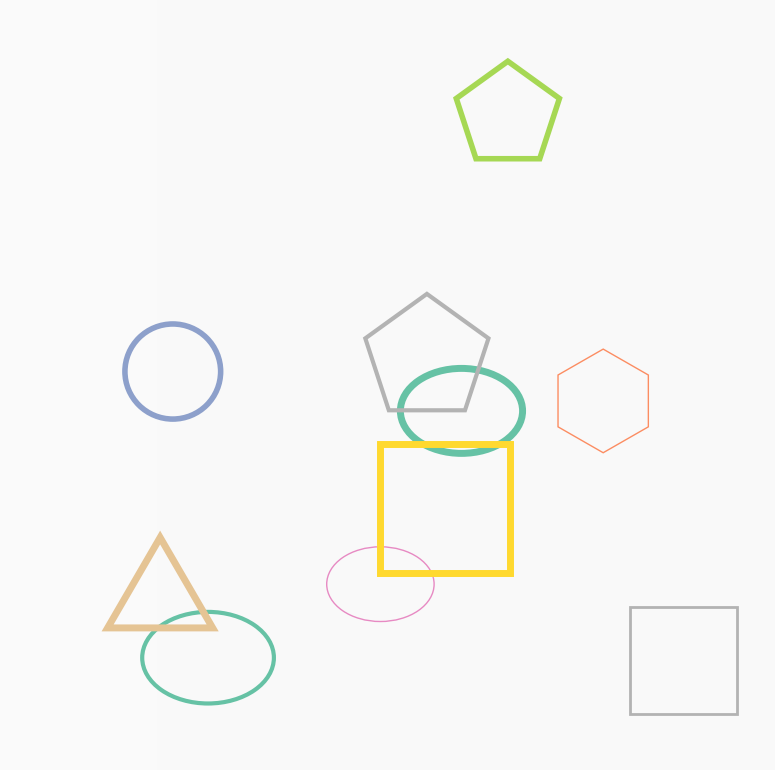[{"shape": "oval", "thickness": 1.5, "radius": 0.42, "center": [0.268, 0.146]}, {"shape": "oval", "thickness": 2.5, "radius": 0.39, "center": [0.595, 0.466]}, {"shape": "hexagon", "thickness": 0.5, "radius": 0.34, "center": [0.778, 0.479]}, {"shape": "circle", "thickness": 2, "radius": 0.31, "center": [0.223, 0.517]}, {"shape": "oval", "thickness": 0.5, "radius": 0.35, "center": [0.491, 0.241]}, {"shape": "pentagon", "thickness": 2, "radius": 0.35, "center": [0.655, 0.85]}, {"shape": "square", "thickness": 2.5, "radius": 0.42, "center": [0.574, 0.339]}, {"shape": "triangle", "thickness": 2.5, "radius": 0.39, "center": [0.207, 0.224]}, {"shape": "square", "thickness": 1, "radius": 0.35, "center": [0.882, 0.142]}, {"shape": "pentagon", "thickness": 1.5, "radius": 0.42, "center": [0.551, 0.535]}]